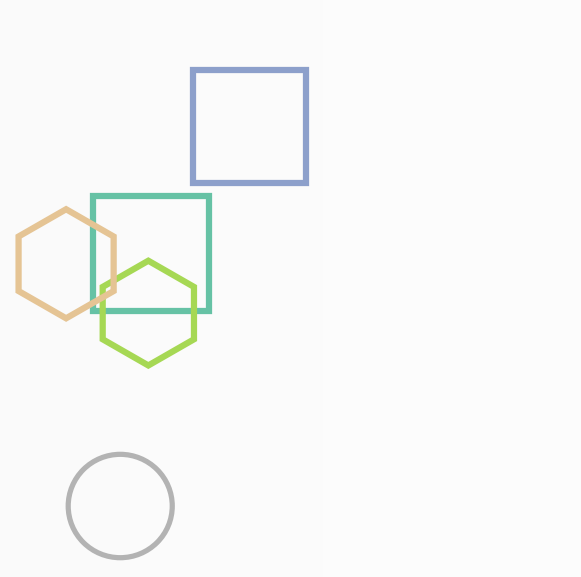[{"shape": "square", "thickness": 3, "radius": 0.5, "center": [0.26, 0.561]}, {"shape": "square", "thickness": 3, "radius": 0.49, "center": [0.43, 0.78]}, {"shape": "hexagon", "thickness": 3, "radius": 0.45, "center": [0.255, 0.457]}, {"shape": "hexagon", "thickness": 3, "radius": 0.47, "center": [0.114, 0.542]}, {"shape": "circle", "thickness": 2.5, "radius": 0.45, "center": [0.207, 0.123]}]